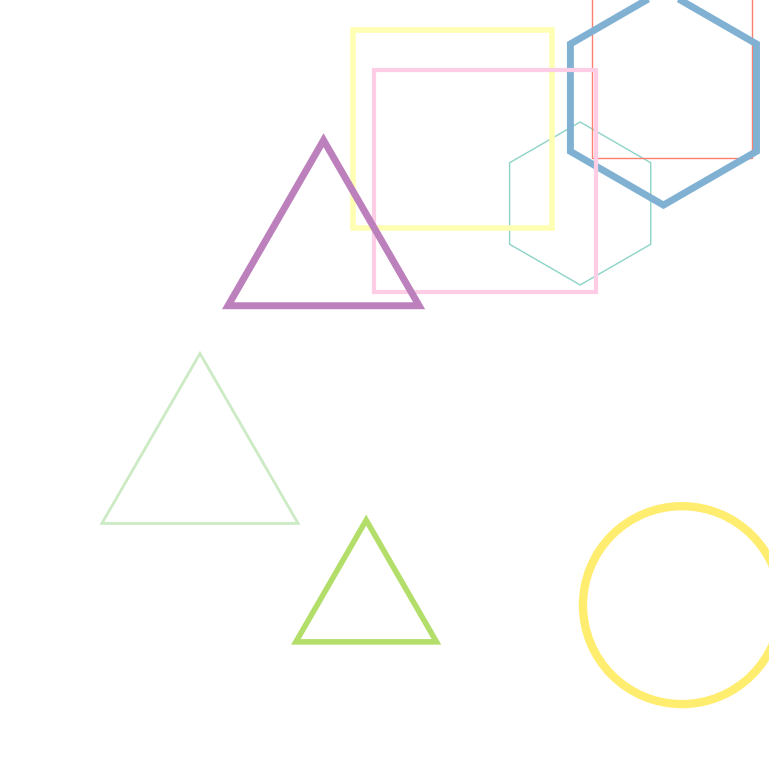[{"shape": "hexagon", "thickness": 0.5, "radius": 0.53, "center": [0.753, 0.736]}, {"shape": "square", "thickness": 2, "radius": 0.64, "center": [0.588, 0.833]}, {"shape": "square", "thickness": 0.5, "radius": 0.52, "center": [0.873, 0.899]}, {"shape": "hexagon", "thickness": 2.5, "radius": 0.7, "center": [0.862, 0.873]}, {"shape": "triangle", "thickness": 2, "radius": 0.53, "center": [0.476, 0.219]}, {"shape": "square", "thickness": 1.5, "radius": 0.72, "center": [0.63, 0.765]}, {"shape": "triangle", "thickness": 2.5, "radius": 0.72, "center": [0.42, 0.675]}, {"shape": "triangle", "thickness": 1, "radius": 0.74, "center": [0.26, 0.394]}, {"shape": "circle", "thickness": 3, "radius": 0.64, "center": [0.886, 0.214]}]